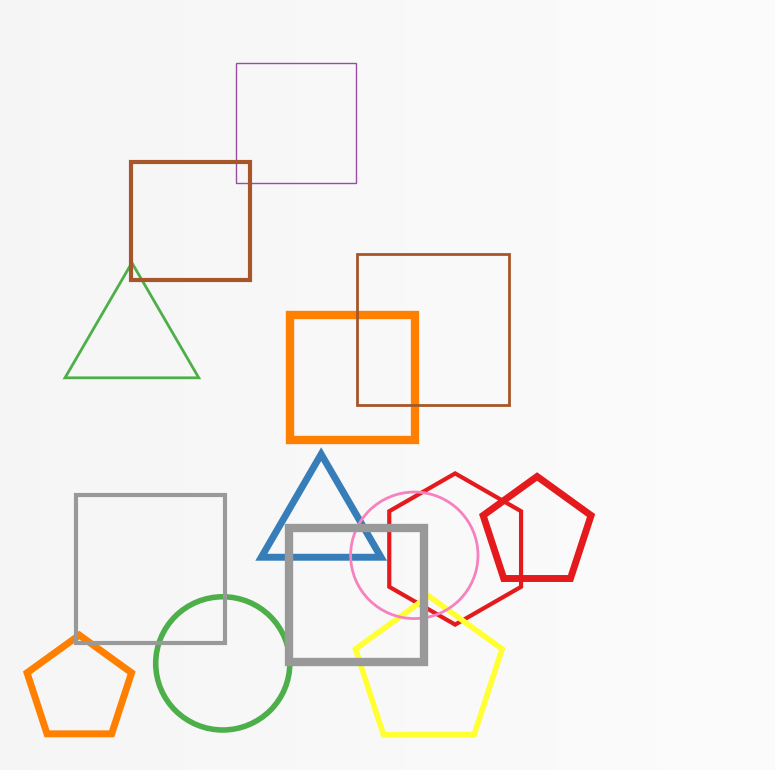[{"shape": "pentagon", "thickness": 2.5, "radius": 0.37, "center": [0.693, 0.308]}, {"shape": "hexagon", "thickness": 1.5, "radius": 0.49, "center": [0.587, 0.287]}, {"shape": "triangle", "thickness": 2.5, "radius": 0.45, "center": [0.414, 0.321]}, {"shape": "triangle", "thickness": 1, "radius": 0.5, "center": [0.17, 0.559]}, {"shape": "circle", "thickness": 2, "radius": 0.43, "center": [0.287, 0.138]}, {"shape": "square", "thickness": 0.5, "radius": 0.39, "center": [0.382, 0.84]}, {"shape": "square", "thickness": 3, "radius": 0.4, "center": [0.455, 0.51]}, {"shape": "pentagon", "thickness": 2.5, "radius": 0.35, "center": [0.102, 0.104]}, {"shape": "pentagon", "thickness": 2, "radius": 0.5, "center": [0.553, 0.126]}, {"shape": "square", "thickness": 1, "radius": 0.49, "center": [0.559, 0.572]}, {"shape": "square", "thickness": 1.5, "radius": 0.38, "center": [0.246, 0.713]}, {"shape": "circle", "thickness": 1, "radius": 0.41, "center": [0.535, 0.279]}, {"shape": "square", "thickness": 3, "radius": 0.44, "center": [0.46, 0.227]}, {"shape": "square", "thickness": 1.5, "radius": 0.48, "center": [0.194, 0.262]}]